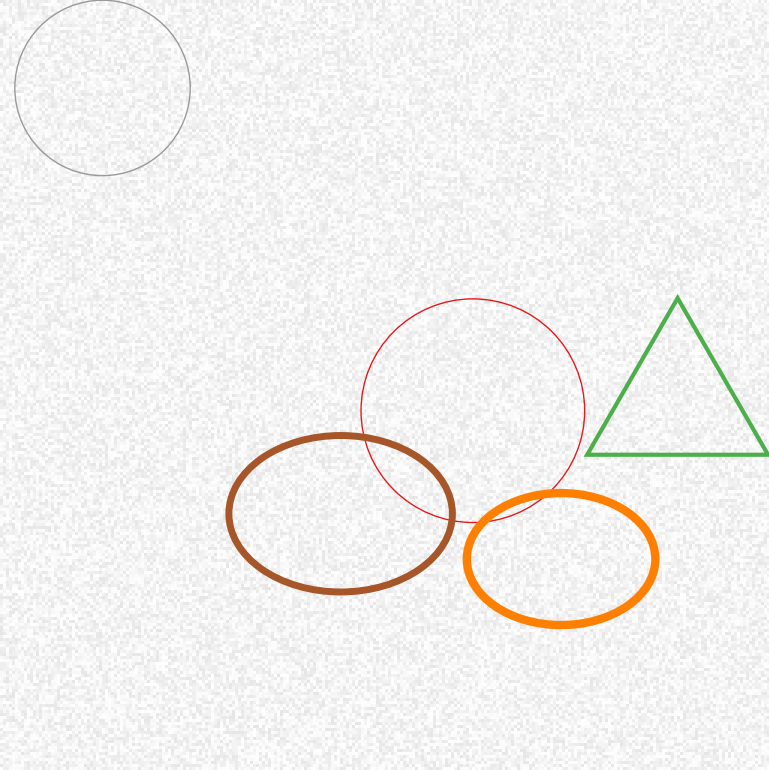[{"shape": "circle", "thickness": 0.5, "radius": 0.73, "center": [0.614, 0.467]}, {"shape": "triangle", "thickness": 1.5, "radius": 0.68, "center": [0.88, 0.477]}, {"shape": "oval", "thickness": 3, "radius": 0.61, "center": [0.729, 0.274]}, {"shape": "oval", "thickness": 2.5, "radius": 0.73, "center": [0.442, 0.333]}, {"shape": "circle", "thickness": 0.5, "radius": 0.57, "center": [0.133, 0.886]}]